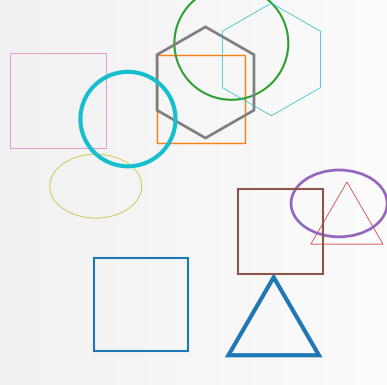[{"shape": "triangle", "thickness": 3, "radius": 0.67, "center": [0.706, 0.145]}, {"shape": "square", "thickness": 1.5, "radius": 0.61, "center": [0.364, 0.209]}, {"shape": "square", "thickness": 1, "radius": 0.57, "center": [0.518, 0.742]}, {"shape": "circle", "thickness": 1.5, "radius": 0.73, "center": [0.597, 0.888]}, {"shape": "triangle", "thickness": 0.5, "radius": 0.54, "center": [0.895, 0.42]}, {"shape": "oval", "thickness": 2, "radius": 0.62, "center": [0.875, 0.472]}, {"shape": "square", "thickness": 1.5, "radius": 0.55, "center": [0.724, 0.399]}, {"shape": "square", "thickness": 0.5, "radius": 0.62, "center": [0.149, 0.738]}, {"shape": "hexagon", "thickness": 2, "radius": 0.72, "center": [0.53, 0.786]}, {"shape": "oval", "thickness": 0.5, "radius": 0.59, "center": [0.247, 0.517]}, {"shape": "circle", "thickness": 3, "radius": 0.61, "center": [0.33, 0.691]}, {"shape": "hexagon", "thickness": 0.5, "radius": 0.73, "center": [0.7, 0.846]}]